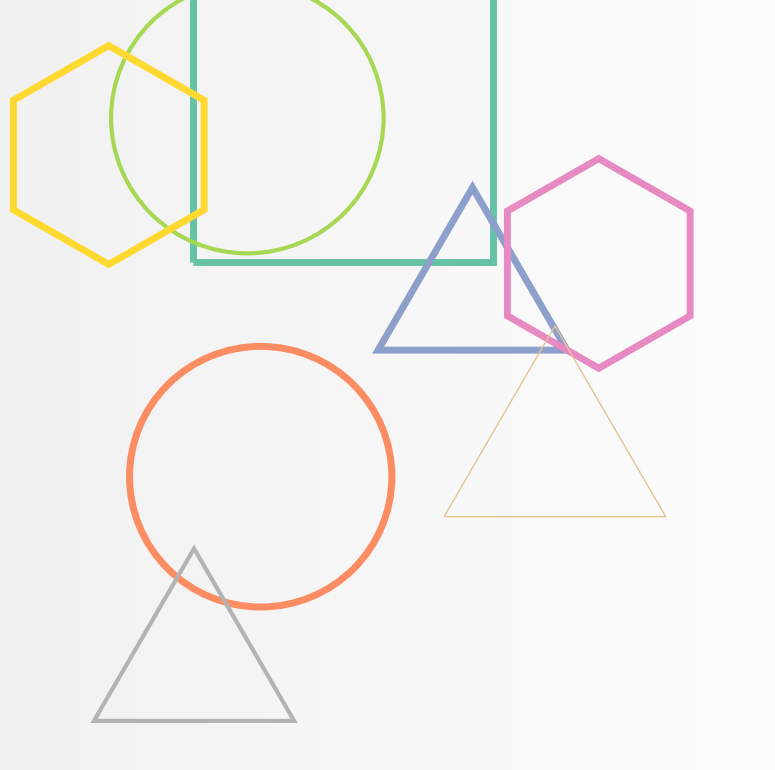[{"shape": "square", "thickness": 2.5, "radius": 0.97, "center": [0.443, 0.853]}, {"shape": "circle", "thickness": 2.5, "radius": 0.85, "center": [0.336, 0.381]}, {"shape": "triangle", "thickness": 2.5, "radius": 0.7, "center": [0.61, 0.616]}, {"shape": "hexagon", "thickness": 2.5, "radius": 0.68, "center": [0.773, 0.658]}, {"shape": "circle", "thickness": 1.5, "radius": 0.88, "center": [0.319, 0.847]}, {"shape": "hexagon", "thickness": 2.5, "radius": 0.71, "center": [0.14, 0.799]}, {"shape": "triangle", "thickness": 0.5, "radius": 0.83, "center": [0.716, 0.412]}, {"shape": "triangle", "thickness": 1.5, "radius": 0.75, "center": [0.25, 0.138]}]